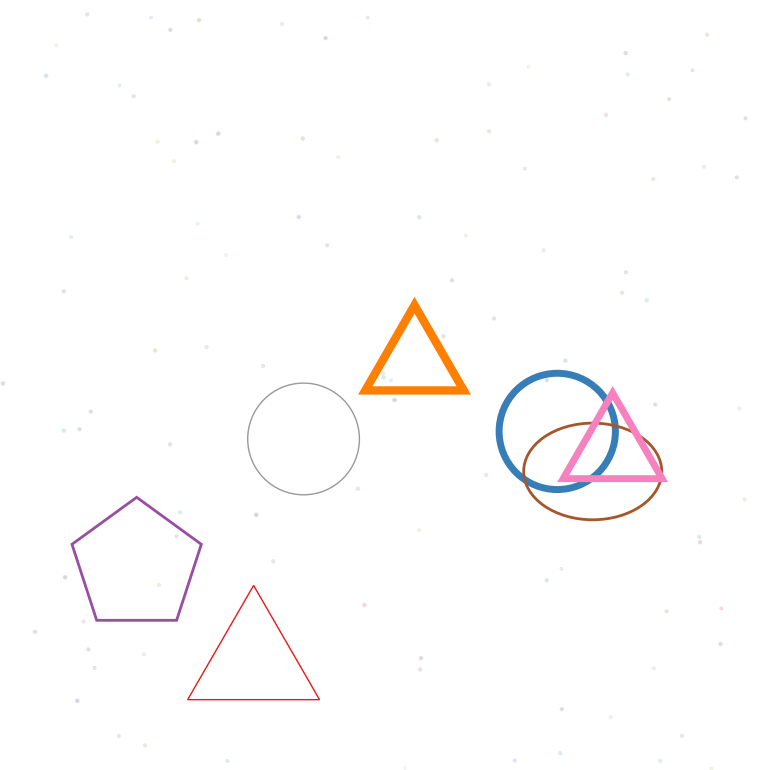[{"shape": "triangle", "thickness": 0.5, "radius": 0.49, "center": [0.329, 0.141]}, {"shape": "circle", "thickness": 2.5, "radius": 0.38, "center": [0.724, 0.44]}, {"shape": "pentagon", "thickness": 1, "radius": 0.44, "center": [0.177, 0.266]}, {"shape": "triangle", "thickness": 3, "radius": 0.37, "center": [0.538, 0.53]}, {"shape": "oval", "thickness": 1, "radius": 0.45, "center": [0.77, 0.388]}, {"shape": "triangle", "thickness": 2.5, "radius": 0.37, "center": [0.796, 0.415]}, {"shape": "circle", "thickness": 0.5, "radius": 0.36, "center": [0.394, 0.43]}]